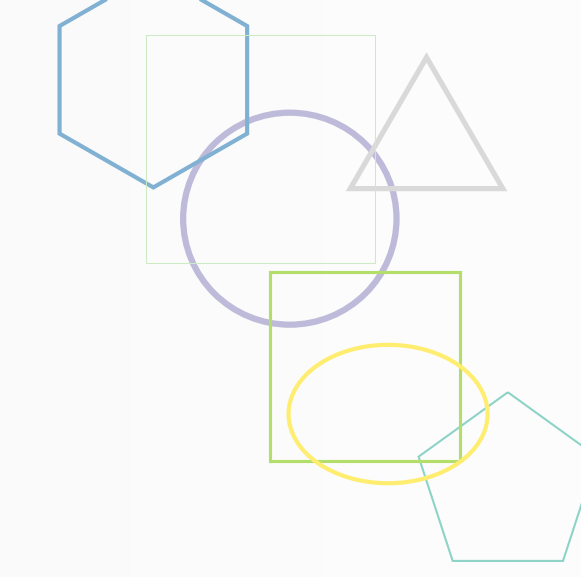[{"shape": "pentagon", "thickness": 1, "radius": 0.81, "center": [0.874, 0.158]}, {"shape": "circle", "thickness": 3, "radius": 0.92, "center": [0.499, 0.62]}, {"shape": "hexagon", "thickness": 2, "radius": 0.93, "center": [0.264, 0.861]}, {"shape": "square", "thickness": 1.5, "radius": 0.82, "center": [0.628, 0.364]}, {"shape": "triangle", "thickness": 2.5, "radius": 0.76, "center": [0.734, 0.748]}, {"shape": "square", "thickness": 0.5, "radius": 0.99, "center": [0.448, 0.742]}, {"shape": "oval", "thickness": 2, "radius": 0.86, "center": [0.668, 0.282]}]